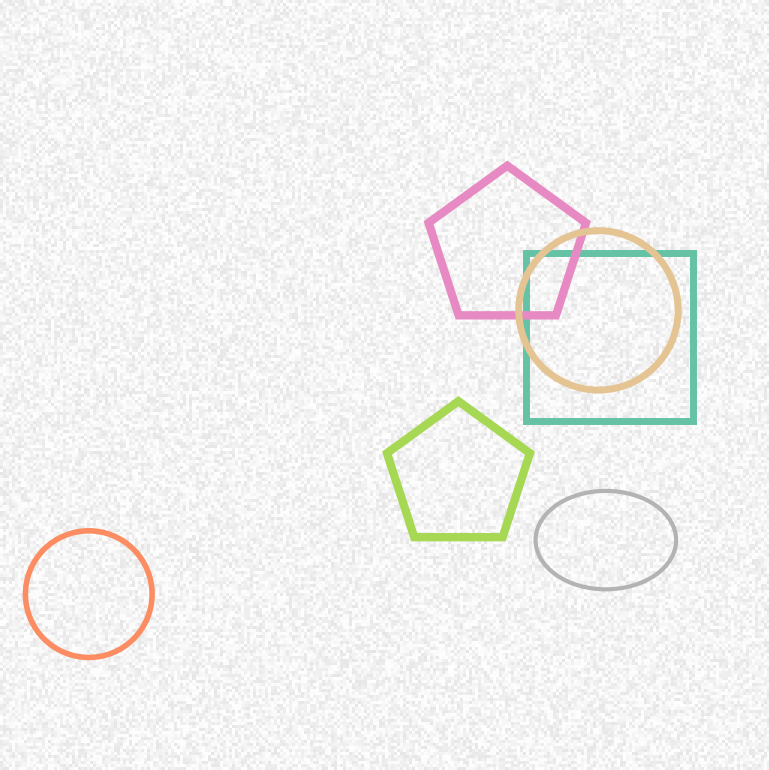[{"shape": "square", "thickness": 2.5, "radius": 0.54, "center": [0.792, 0.562]}, {"shape": "circle", "thickness": 2, "radius": 0.41, "center": [0.115, 0.228]}, {"shape": "pentagon", "thickness": 3, "radius": 0.54, "center": [0.659, 0.677]}, {"shape": "pentagon", "thickness": 3, "radius": 0.49, "center": [0.595, 0.381]}, {"shape": "circle", "thickness": 2.5, "radius": 0.52, "center": [0.777, 0.597]}, {"shape": "oval", "thickness": 1.5, "radius": 0.46, "center": [0.787, 0.299]}]